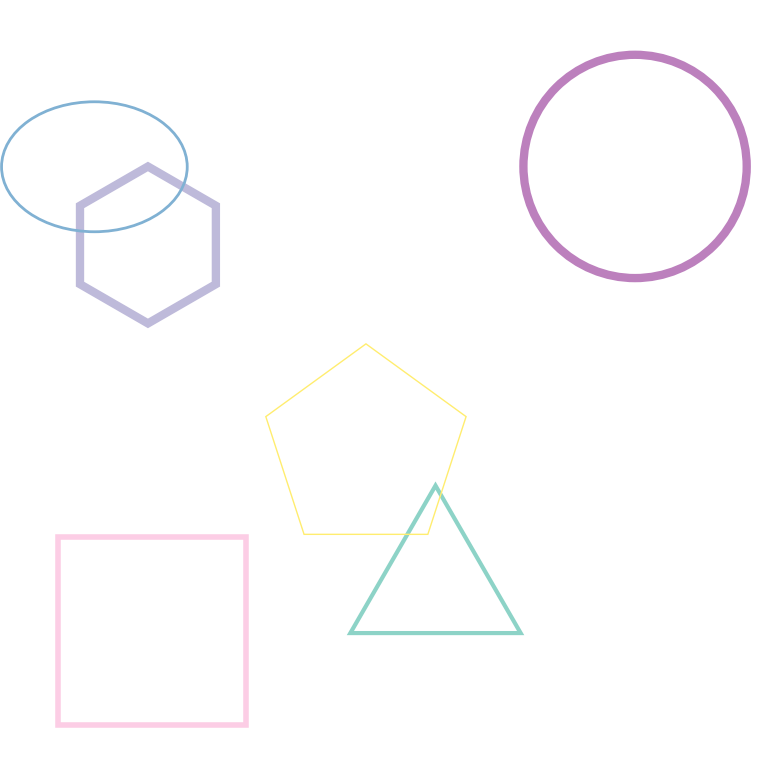[{"shape": "triangle", "thickness": 1.5, "radius": 0.64, "center": [0.566, 0.242]}, {"shape": "hexagon", "thickness": 3, "radius": 0.51, "center": [0.192, 0.682]}, {"shape": "oval", "thickness": 1, "radius": 0.6, "center": [0.123, 0.783]}, {"shape": "square", "thickness": 2, "radius": 0.61, "center": [0.197, 0.181]}, {"shape": "circle", "thickness": 3, "radius": 0.72, "center": [0.825, 0.784]}, {"shape": "pentagon", "thickness": 0.5, "radius": 0.68, "center": [0.475, 0.417]}]